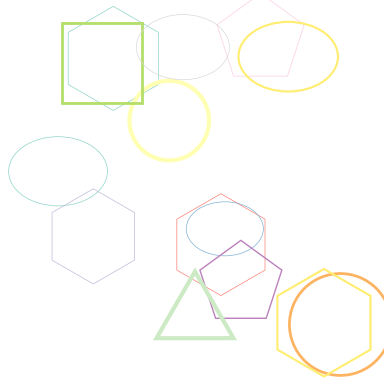[{"shape": "oval", "thickness": 0.5, "radius": 0.64, "center": [0.151, 0.555]}, {"shape": "hexagon", "thickness": 0.5, "radius": 0.68, "center": [0.294, 0.848]}, {"shape": "circle", "thickness": 3, "radius": 0.52, "center": [0.44, 0.687]}, {"shape": "hexagon", "thickness": 0.5, "radius": 0.62, "center": [0.242, 0.386]}, {"shape": "hexagon", "thickness": 0.5, "radius": 0.66, "center": [0.574, 0.365]}, {"shape": "oval", "thickness": 0.5, "radius": 0.5, "center": [0.584, 0.406]}, {"shape": "circle", "thickness": 2, "radius": 0.66, "center": [0.884, 0.157]}, {"shape": "square", "thickness": 2, "radius": 0.52, "center": [0.264, 0.836]}, {"shape": "pentagon", "thickness": 0.5, "radius": 0.59, "center": [0.677, 0.898]}, {"shape": "oval", "thickness": 0.5, "radius": 0.6, "center": [0.475, 0.878]}, {"shape": "pentagon", "thickness": 1, "radius": 0.56, "center": [0.626, 0.264]}, {"shape": "triangle", "thickness": 3, "radius": 0.58, "center": [0.506, 0.179]}, {"shape": "hexagon", "thickness": 1.5, "radius": 0.7, "center": [0.841, 0.162]}, {"shape": "oval", "thickness": 1.5, "radius": 0.65, "center": [0.749, 0.853]}]